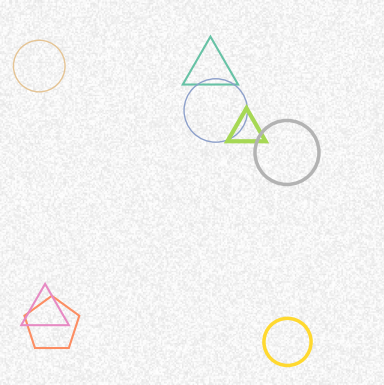[{"shape": "triangle", "thickness": 1.5, "radius": 0.41, "center": [0.547, 0.822]}, {"shape": "pentagon", "thickness": 1.5, "radius": 0.37, "center": [0.135, 0.157]}, {"shape": "circle", "thickness": 1, "radius": 0.41, "center": [0.56, 0.713]}, {"shape": "triangle", "thickness": 1.5, "radius": 0.36, "center": [0.117, 0.191]}, {"shape": "triangle", "thickness": 3, "radius": 0.29, "center": [0.64, 0.662]}, {"shape": "circle", "thickness": 2.5, "radius": 0.31, "center": [0.747, 0.112]}, {"shape": "circle", "thickness": 1, "radius": 0.34, "center": [0.102, 0.828]}, {"shape": "circle", "thickness": 2.5, "radius": 0.42, "center": [0.745, 0.604]}]